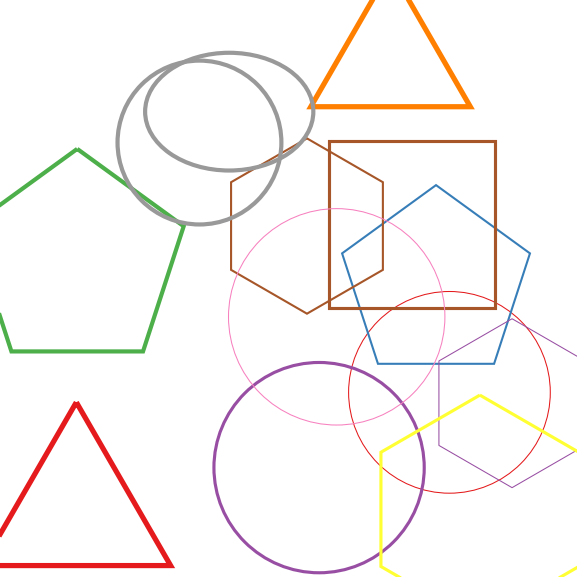[{"shape": "triangle", "thickness": 2.5, "radius": 0.94, "center": [0.132, 0.114]}, {"shape": "circle", "thickness": 0.5, "radius": 0.87, "center": [0.778, 0.32]}, {"shape": "pentagon", "thickness": 1, "radius": 0.86, "center": [0.755, 0.508]}, {"shape": "pentagon", "thickness": 2, "radius": 0.97, "center": [0.134, 0.547]}, {"shape": "circle", "thickness": 1.5, "radius": 0.91, "center": [0.553, 0.189]}, {"shape": "hexagon", "thickness": 0.5, "radius": 0.73, "center": [0.887, 0.301]}, {"shape": "triangle", "thickness": 2.5, "radius": 0.8, "center": [0.676, 0.894]}, {"shape": "hexagon", "thickness": 1.5, "radius": 0.99, "center": [0.831, 0.117]}, {"shape": "hexagon", "thickness": 1, "radius": 0.76, "center": [0.532, 0.608]}, {"shape": "square", "thickness": 1.5, "radius": 0.72, "center": [0.713, 0.611]}, {"shape": "circle", "thickness": 0.5, "radius": 0.94, "center": [0.583, 0.451]}, {"shape": "oval", "thickness": 2, "radius": 0.73, "center": [0.397, 0.806]}, {"shape": "circle", "thickness": 2, "radius": 0.71, "center": [0.345, 0.752]}]